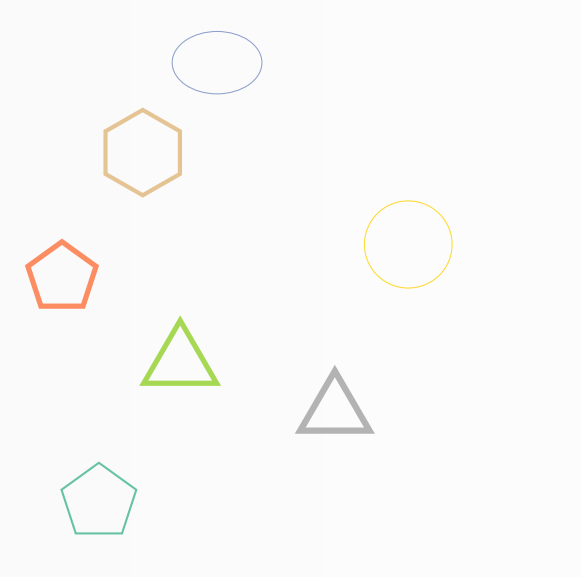[{"shape": "pentagon", "thickness": 1, "radius": 0.34, "center": [0.17, 0.13]}, {"shape": "pentagon", "thickness": 2.5, "radius": 0.31, "center": [0.107, 0.519]}, {"shape": "oval", "thickness": 0.5, "radius": 0.39, "center": [0.373, 0.891]}, {"shape": "triangle", "thickness": 2.5, "radius": 0.36, "center": [0.31, 0.372]}, {"shape": "circle", "thickness": 0.5, "radius": 0.38, "center": [0.702, 0.576]}, {"shape": "hexagon", "thickness": 2, "radius": 0.37, "center": [0.246, 0.735]}, {"shape": "triangle", "thickness": 3, "radius": 0.34, "center": [0.576, 0.288]}]